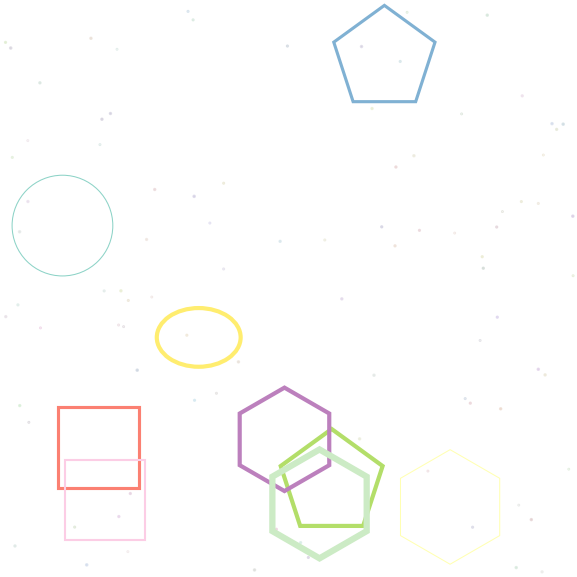[{"shape": "circle", "thickness": 0.5, "radius": 0.44, "center": [0.108, 0.609]}, {"shape": "hexagon", "thickness": 0.5, "radius": 0.5, "center": [0.779, 0.121]}, {"shape": "square", "thickness": 1.5, "radius": 0.35, "center": [0.171, 0.224]}, {"shape": "pentagon", "thickness": 1.5, "radius": 0.46, "center": [0.666, 0.898]}, {"shape": "pentagon", "thickness": 2, "radius": 0.46, "center": [0.574, 0.163]}, {"shape": "square", "thickness": 1, "radius": 0.35, "center": [0.182, 0.134]}, {"shape": "hexagon", "thickness": 2, "radius": 0.45, "center": [0.493, 0.238]}, {"shape": "hexagon", "thickness": 3, "radius": 0.47, "center": [0.553, 0.127]}, {"shape": "oval", "thickness": 2, "radius": 0.36, "center": [0.344, 0.415]}]